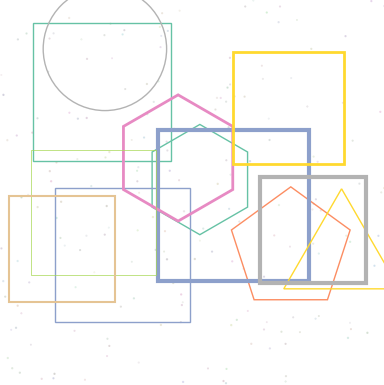[{"shape": "hexagon", "thickness": 1, "radius": 0.72, "center": [0.519, 0.534]}, {"shape": "square", "thickness": 1, "radius": 0.89, "center": [0.265, 0.761]}, {"shape": "pentagon", "thickness": 1, "radius": 0.81, "center": [0.755, 0.353]}, {"shape": "square", "thickness": 1, "radius": 0.87, "center": [0.318, 0.337]}, {"shape": "square", "thickness": 3, "radius": 0.98, "center": [0.607, 0.467]}, {"shape": "hexagon", "thickness": 2, "radius": 0.82, "center": [0.463, 0.59]}, {"shape": "square", "thickness": 0.5, "radius": 0.81, "center": [0.244, 0.447]}, {"shape": "square", "thickness": 2, "radius": 0.72, "center": [0.75, 0.72]}, {"shape": "triangle", "thickness": 1, "radius": 0.87, "center": [0.887, 0.336]}, {"shape": "square", "thickness": 1.5, "radius": 0.69, "center": [0.161, 0.353]}, {"shape": "circle", "thickness": 1, "radius": 0.8, "center": [0.272, 0.873]}, {"shape": "square", "thickness": 3, "radius": 0.69, "center": [0.814, 0.403]}]